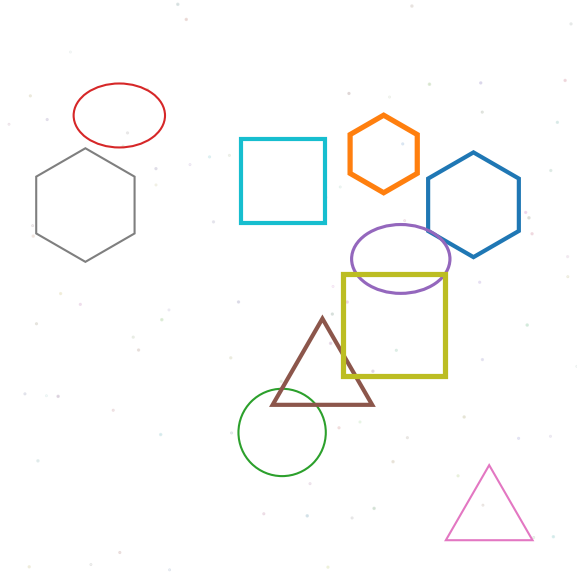[{"shape": "hexagon", "thickness": 2, "radius": 0.45, "center": [0.82, 0.645]}, {"shape": "hexagon", "thickness": 2.5, "radius": 0.34, "center": [0.664, 0.733]}, {"shape": "circle", "thickness": 1, "radius": 0.38, "center": [0.489, 0.25]}, {"shape": "oval", "thickness": 1, "radius": 0.4, "center": [0.207, 0.799]}, {"shape": "oval", "thickness": 1.5, "radius": 0.43, "center": [0.694, 0.551]}, {"shape": "triangle", "thickness": 2, "radius": 0.5, "center": [0.558, 0.348]}, {"shape": "triangle", "thickness": 1, "radius": 0.43, "center": [0.847, 0.107]}, {"shape": "hexagon", "thickness": 1, "radius": 0.49, "center": [0.148, 0.644]}, {"shape": "square", "thickness": 2.5, "radius": 0.44, "center": [0.683, 0.436]}, {"shape": "square", "thickness": 2, "radius": 0.36, "center": [0.49, 0.685]}]